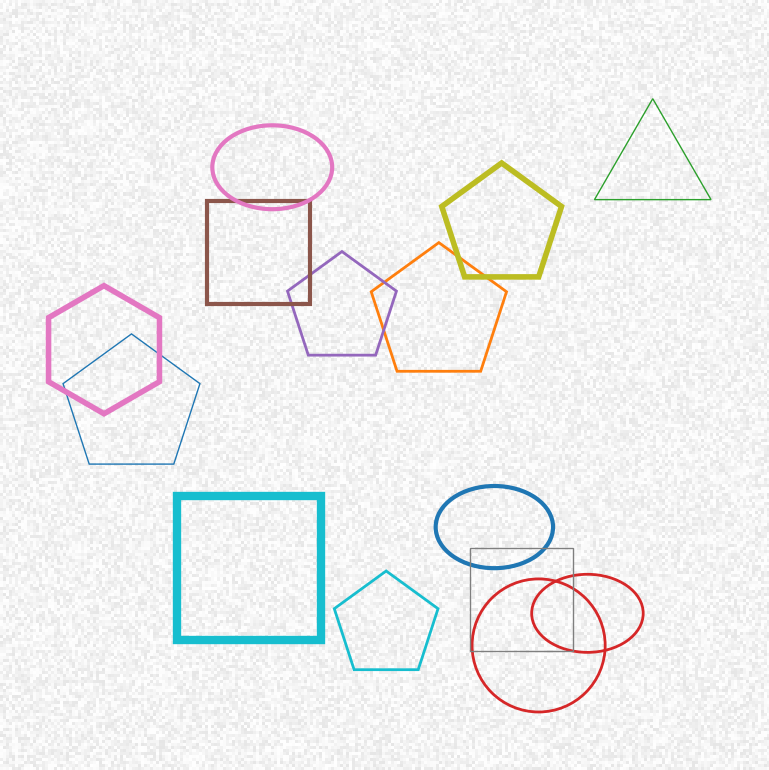[{"shape": "oval", "thickness": 1.5, "radius": 0.38, "center": [0.642, 0.315]}, {"shape": "pentagon", "thickness": 0.5, "radius": 0.47, "center": [0.171, 0.473]}, {"shape": "pentagon", "thickness": 1, "radius": 0.46, "center": [0.57, 0.593]}, {"shape": "triangle", "thickness": 0.5, "radius": 0.44, "center": [0.848, 0.784]}, {"shape": "circle", "thickness": 1, "radius": 0.43, "center": [0.7, 0.162]}, {"shape": "oval", "thickness": 1, "radius": 0.36, "center": [0.763, 0.203]}, {"shape": "pentagon", "thickness": 1, "radius": 0.37, "center": [0.444, 0.599]}, {"shape": "square", "thickness": 1.5, "radius": 0.33, "center": [0.336, 0.672]}, {"shape": "oval", "thickness": 1.5, "radius": 0.39, "center": [0.354, 0.783]}, {"shape": "hexagon", "thickness": 2, "radius": 0.42, "center": [0.135, 0.546]}, {"shape": "square", "thickness": 0.5, "radius": 0.33, "center": [0.678, 0.221]}, {"shape": "pentagon", "thickness": 2, "radius": 0.41, "center": [0.652, 0.707]}, {"shape": "pentagon", "thickness": 1, "radius": 0.35, "center": [0.502, 0.188]}, {"shape": "square", "thickness": 3, "radius": 0.47, "center": [0.324, 0.262]}]